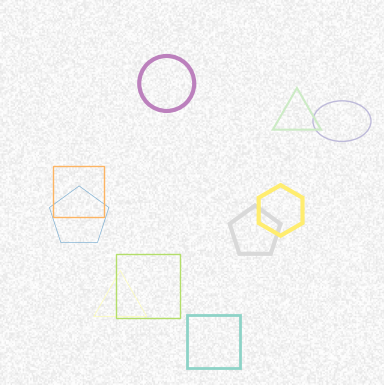[{"shape": "square", "thickness": 2, "radius": 0.34, "center": [0.555, 0.112]}, {"shape": "triangle", "thickness": 0.5, "radius": 0.4, "center": [0.312, 0.218]}, {"shape": "oval", "thickness": 1, "radius": 0.38, "center": [0.888, 0.685]}, {"shape": "pentagon", "thickness": 0.5, "radius": 0.41, "center": [0.206, 0.436]}, {"shape": "square", "thickness": 1, "radius": 0.33, "center": [0.205, 0.503]}, {"shape": "square", "thickness": 1, "radius": 0.41, "center": [0.385, 0.256]}, {"shape": "pentagon", "thickness": 3, "radius": 0.35, "center": [0.663, 0.397]}, {"shape": "circle", "thickness": 3, "radius": 0.36, "center": [0.433, 0.783]}, {"shape": "triangle", "thickness": 1.5, "radius": 0.36, "center": [0.771, 0.699]}, {"shape": "hexagon", "thickness": 3, "radius": 0.33, "center": [0.729, 0.454]}]